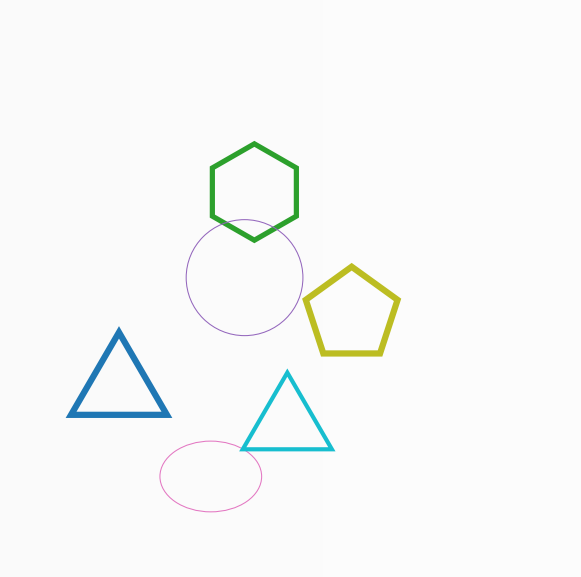[{"shape": "triangle", "thickness": 3, "radius": 0.48, "center": [0.205, 0.328]}, {"shape": "hexagon", "thickness": 2.5, "radius": 0.42, "center": [0.438, 0.667]}, {"shape": "circle", "thickness": 0.5, "radius": 0.5, "center": [0.421, 0.518]}, {"shape": "oval", "thickness": 0.5, "radius": 0.44, "center": [0.363, 0.174]}, {"shape": "pentagon", "thickness": 3, "radius": 0.42, "center": [0.605, 0.454]}, {"shape": "triangle", "thickness": 2, "radius": 0.44, "center": [0.494, 0.265]}]